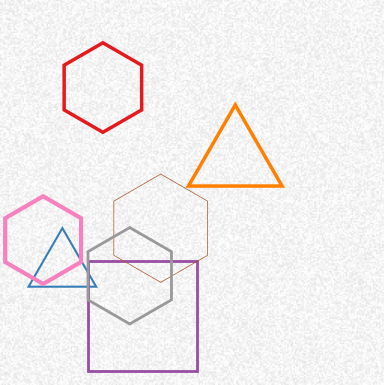[{"shape": "hexagon", "thickness": 2.5, "radius": 0.58, "center": [0.267, 0.773]}, {"shape": "triangle", "thickness": 1.5, "radius": 0.51, "center": [0.162, 0.306]}, {"shape": "square", "thickness": 2, "radius": 0.71, "center": [0.37, 0.179]}, {"shape": "triangle", "thickness": 2.5, "radius": 0.7, "center": [0.611, 0.587]}, {"shape": "hexagon", "thickness": 0.5, "radius": 0.7, "center": [0.417, 0.407]}, {"shape": "hexagon", "thickness": 3, "radius": 0.57, "center": [0.112, 0.376]}, {"shape": "hexagon", "thickness": 2, "radius": 0.63, "center": [0.337, 0.284]}]